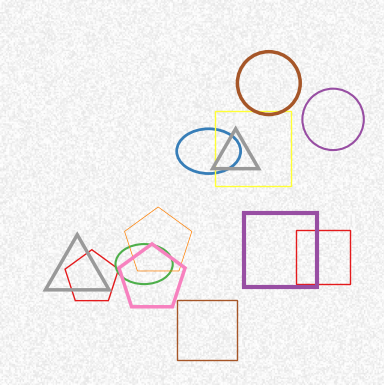[{"shape": "pentagon", "thickness": 1, "radius": 0.37, "center": [0.238, 0.278]}, {"shape": "square", "thickness": 1, "radius": 0.35, "center": [0.84, 0.331]}, {"shape": "oval", "thickness": 2, "radius": 0.41, "center": [0.542, 0.607]}, {"shape": "oval", "thickness": 1.5, "radius": 0.37, "center": [0.374, 0.314]}, {"shape": "circle", "thickness": 1.5, "radius": 0.4, "center": [0.865, 0.69]}, {"shape": "square", "thickness": 3, "radius": 0.48, "center": [0.728, 0.351]}, {"shape": "pentagon", "thickness": 0.5, "radius": 0.46, "center": [0.411, 0.37]}, {"shape": "square", "thickness": 1, "radius": 0.49, "center": [0.657, 0.614]}, {"shape": "square", "thickness": 1, "radius": 0.39, "center": [0.538, 0.143]}, {"shape": "circle", "thickness": 2.5, "radius": 0.41, "center": [0.698, 0.784]}, {"shape": "pentagon", "thickness": 2.5, "radius": 0.45, "center": [0.395, 0.276]}, {"shape": "triangle", "thickness": 2.5, "radius": 0.48, "center": [0.201, 0.295]}, {"shape": "triangle", "thickness": 2.5, "radius": 0.35, "center": [0.612, 0.596]}]